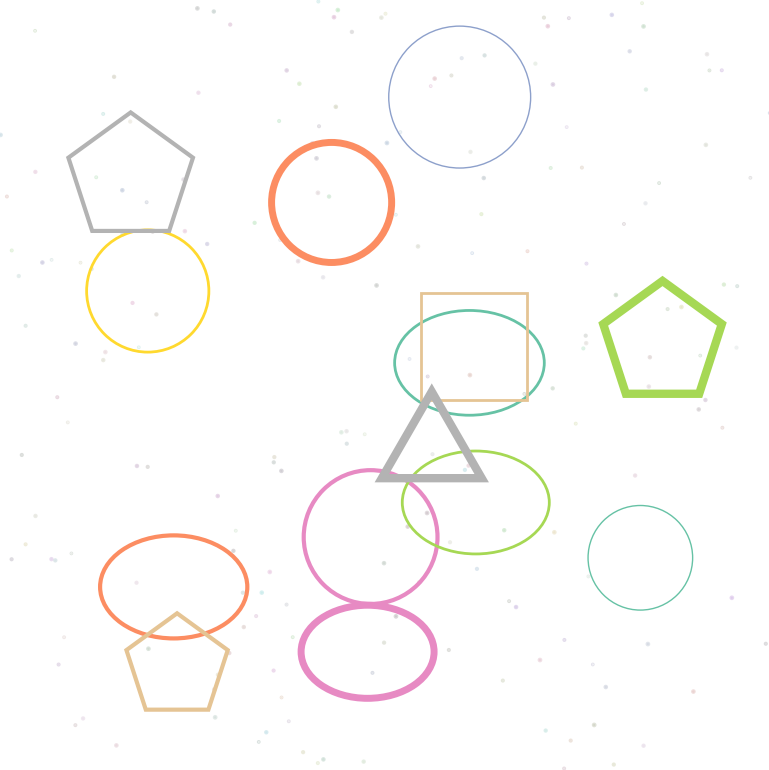[{"shape": "circle", "thickness": 0.5, "radius": 0.34, "center": [0.832, 0.276]}, {"shape": "oval", "thickness": 1, "radius": 0.49, "center": [0.61, 0.529]}, {"shape": "circle", "thickness": 2.5, "radius": 0.39, "center": [0.431, 0.737]}, {"shape": "oval", "thickness": 1.5, "radius": 0.48, "center": [0.226, 0.238]}, {"shape": "circle", "thickness": 0.5, "radius": 0.46, "center": [0.597, 0.874]}, {"shape": "circle", "thickness": 1.5, "radius": 0.43, "center": [0.481, 0.303]}, {"shape": "oval", "thickness": 2.5, "radius": 0.43, "center": [0.477, 0.154]}, {"shape": "pentagon", "thickness": 3, "radius": 0.4, "center": [0.86, 0.554]}, {"shape": "oval", "thickness": 1, "radius": 0.48, "center": [0.618, 0.347]}, {"shape": "circle", "thickness": 1, "radius": 0.4, "center": [0.192, 0.622]}, {"shape": "square", "thickness": 1, "radius": 0.35, "center": [0.616, 0.551]}, {"shape": "pentagon", "thickness": 1.5, "radius": 0.35, "center": [0.23, 0.134]}, {"shape": "triangle", "thickness": 3, "radius": 0.37, "center": [0.561, 0.416]}, {"shape": "pentagon", "thickness": 1.5, "radius": 0.43, "center": [0.17, 0.769]}]